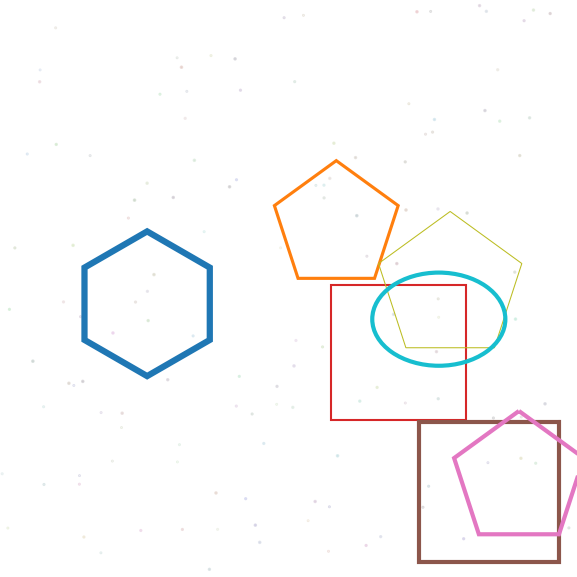[{"shape": "hexagon", "thickness": 3, "radius": 0.63, "center": [0.255, 0.473]}, {"shape": "pentagon", "thickness": 1.5, "radius": 0.56, "center": [0.582, 0.608]}, {"shape": "square", "thickness": 1, "radius": 0.58, "center": [0.69, 0.389]}, {"shape": "square", "thickness": 2, "radius": 0.61, "center": [0.846, 0.147]}, {"shape": "pentagon", "thickness": 2, "radius": 0.59, "center": [0.899, 0.169]}, {"shape": "pentagon", "thickness": 0.5, "radius": 0.65, "center": [0.78, 0.503]}, {"shape": "oval", "thickness": 2, "radius": 0.58, "center": [0.76, 0.446]}]